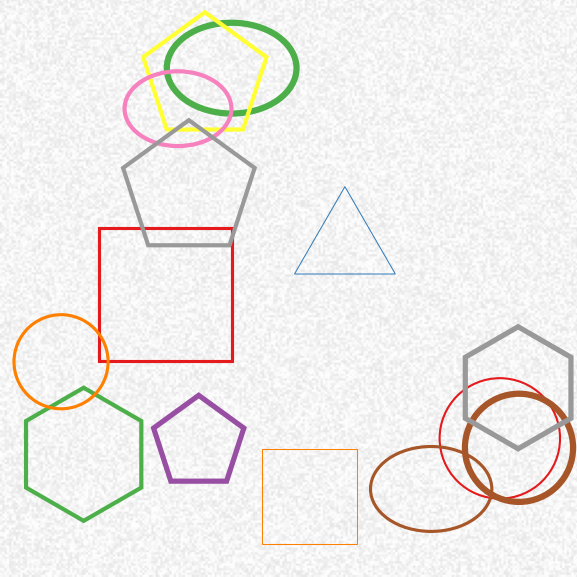[{"shape": "circle", "thickness": 1, "radius": 0.52, "center": [0.866, 0.24]}, {"shape": "square", "thickness": 1.5, "radius": 0.57, "center": [0.286, 0.489]}, {"shape": "triangle", "thickness": 0.5, "radius": 0.5, "center": [0.597, 0.575]}, {"shape": "oval", "thickness": 3, "radius": 0.56, "center": [0.401, 0.881]}, {"shape": "hexagon", "thickness": 2, "radius": 0.58, "center": [0.145, 0.212]}, {"shape": "pentagon", "thickness": 2.5, "radius": 0.41, "center": [0.344, 0.232]}, {"shape": "circle", "thickness": 1.5, "radius": 0.41, "center": [0.106, 0.373]}, {"shape": "square", "thickness": 0.5, "radius": 0.41, "center": [0.536, 0.14]}, {"shape": "pentagon", "thickness": 2, "radius": 0.56, "center": [0.355, 0.866]}, {"shape": "circle", "thickness": 3, "radius": 0.47, "center": [0.899, 0.224]}, {"shape": "oval", "thickness": 1.5, "radius": 0.53, "center": [0.747, 0.152]}, {"shape": "oval", "thickness": 2, "radius": 0.46, "center": [0.308, 0.811]}, {"shape": "hexagon", "thickness": 2.5, "radius": 0.53, "center": [0.897, 0.328]}, {"shape": "pentagon", "thickness": 2, "radius": 0.6, "center": [0.327, 0.671]}]